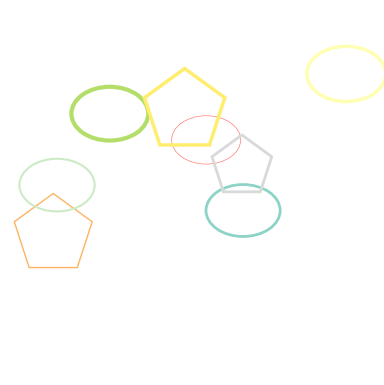[{"shape": "oval", "thickness": 2, "radius": 0.48, "center": [0.631, 0.453]}, {"shape": "oval", "thickness": 2.5, "radius": 0.51, "center": [0.899, 0.808]}, {"shape": "oval", "thickness": 0.5, "radius": 0.45, "center": [0.535, 0.637]}, {"shape": "pentagon", "thickness": 1, "radius": 0.53, "center": [0.138, 0.391]}, {"shape": "oval", "thickness": 3, "radius": 0.5, "center": [0.285, 0.705]}, {"shape": "pentagon", "thickness": 2, "radius": 0.41, "center": [0.628, 0.568]}, {"shape": "oval", "thickness": 1.5, "radius": 0.49, "center": [0.148, 0.519]}, {"shape": "pentagon", "thickness": 2.5, "radius": 0.55, "center": [0.48, 0.712]}]